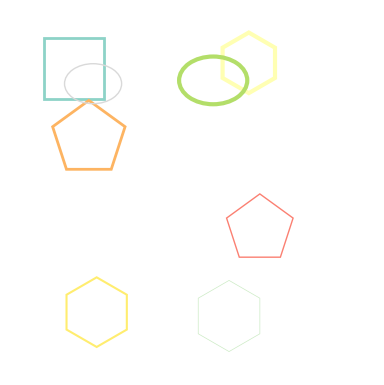[{"shape": "square", "thickness": 2, "radius": 0.39, "center": [0.192, 0.822]}, {"shape": "hexagon", "thickness": 3, "radius": 0.39, "center": [0.646, 0.837]}, {"shape": "pentagon", "thickness": 1, "radius": 0.45, "center": [0.675, 0.405]}, {"shape": "pentagon", "thickness": 2, "radius": 0.49, "center": [0.231, 0.64]}, {"shape": "oval", "thickness": 3, "radius": 0.44, "center": [0.554, 0.791]}, {"shape": "oval", "thickness": 1, "radius": 0.37, "center": [0.242, 0.783]}, {"shape": "hexagon", "thickness": 0.5, "radius": 0.46, "center": [0.595, 0.179]}, {"shape": "hexagon", "thickness": 1.5, "radius": 0.45, "center": [0.251, 0.189]}]